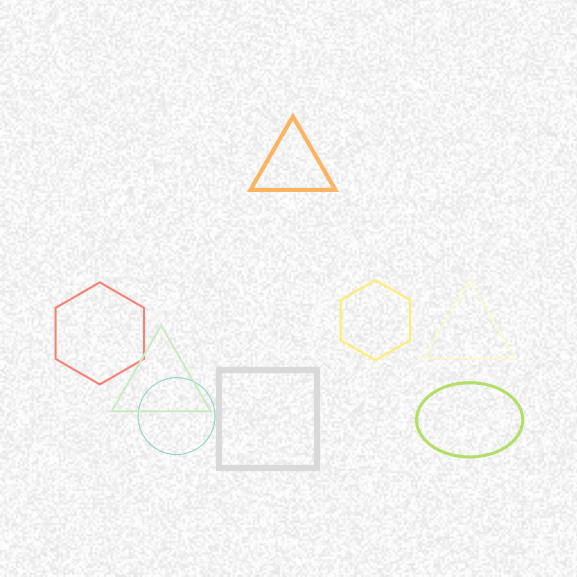[{"shape": "circle", "thickness": 0.5, "radius": 0.33, "center": [0.306, 0.279]}, {"shape": "triangle", "thickness": 0.5, "radius": 0.45, "center": [0.813, 0.424]}, {"shape": "hexagon", "thickness": 1, "radius": 0.44, "center": [0.173, 0.422]}, {"shape": "triangle", "thickness": 2, "radius": 0.42, "center": [0.507, 0.713]}, {"shape": "oval", "thickness": 1.5, "radius": 0.46, "center": [0.813, 0.272]}, {"shape": "square", "thickness": 3, "radius": 0.43, "center": [0.464, 0.273]}, {"shape": "triangle", "thickness": 1, "radius": 0.49, "center": [0.279, 0.336]}, {"shape": "hexagon", "thickness": 1, "radius": 0.35, "center": [0.65, 0.445]}]